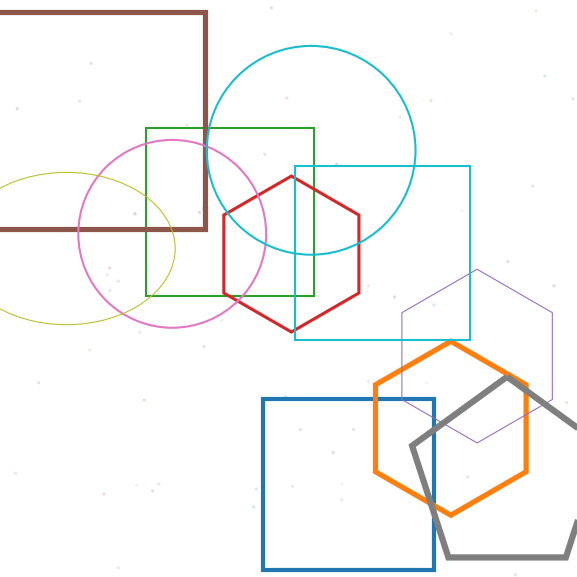[{"shape": "square", "thickness": 2, "radius": 0.74, "center": [0.604, 0.16]}, {"shape": "hexagon", "thickness": 2.5, "radius": 0.75, "center": [0.781, 0.258]}, {"shape": "square", "thickness": 1, "radius": 0.73, "center": [0.399, 0.632]}, {"shape": "hexagon", "thickness": 1.5, "radius": 0.68, "center": [0.505, 0.559]}, {"shape": "hexagon", "thickness": 0.5, "radius": 0.75, "center": [0.826, 0.383]}, {"shape": "square", "thickness": 2.5, "radius": 0.94, "center": [0.166, 0.791]}, {"shape": "circle", "thickness": 1, "radius": 0.81, "center": [0.298, 0.594]}, {"shape": "pentagon", "thickness": 3, "radius": 0.86, "center": [0.878, 0.174]}, {"shape": "oval", "thickness": 0.5, "radius": 0.94, "center": [0.115, 0.569]}, {"shape": "square", "thickness": 1, "radius": 0.75, "center": [0.662, 0.561]}, {"shape": "circle", "thickness": 1, "radius": 0.9, "center": [0.539, 0.739]}]